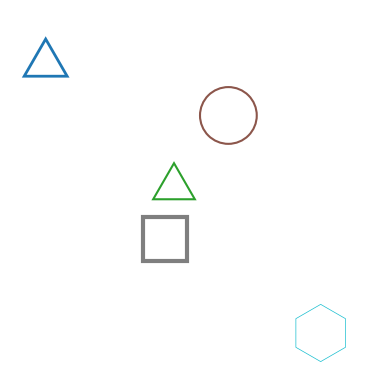[{"shape": "triangle", "thickness": 2, "radius": 0.32, "center": [0.119, 0.834]}, {"shape": "triangle", "thickness": 1.5, "radius": 0.31, "center": [0.452, 0.514]}, {"shape": "circle", "thickness": 1.5, "radius": 0.37, "center": [0.593, 0.7]}, {"shape": "square", "thickness": 3, "radius": 0.29, "center": [0.429, 0.379]}, {"shape": "hexagon", "thickness": 0.5, "radius": 0.37, "center": [0.833, 0.135]}]